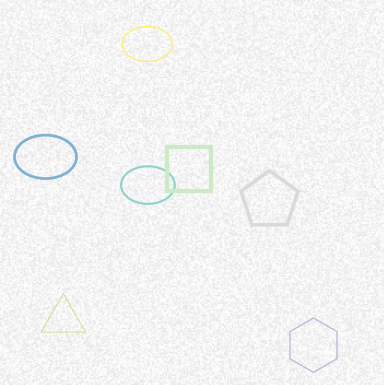[{"shape": "oval", "thickness": 1.5, "radius": 0.35, "center": [0.384, 0.519]}, {"shape": "hexagon", "thickness": 1, "radius": 0.35, "center": [0.814, 0.103]}, {"shape": "oval", "thickness": 2, "radius": 0.4, "center": [0.118, 0.593]}, {"shape": "triangle", "thickness": 0.5, "radius": 0.33, "center": [0.165, 0.171]}, {"shape": "pentagon", "thickness": 2.5, "radius": 0.39, "center": [0.7, 0.479]}, {"shape": "square", "thickness": 3, "radius": 0.29, "center": [0.49, 0.56]}, {"shape": "oval", "thickness": 1, "radius": 0.32, "center": [0.382, 0.886]}]